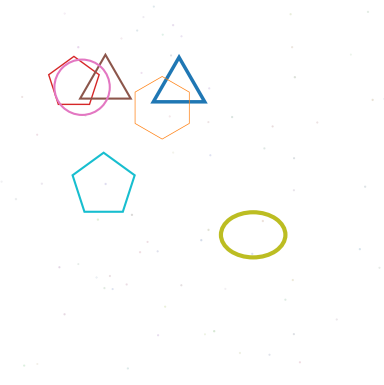[{"shape": "triangle", "thickness": 2.5, "radius": 0.39, "center": [0.465, 0.774]}, {"shape": "hexagon", "thickness": 0.5, "radius": 0.41, "center": [0.421, 0.72]}, {"shape": "pentagon", "thickness": 1, "radius": 0.34, "center": [0.192, 0.785]}, {"shape": "triangle", "thickness": 1.5, "radius": 0.38, "center": [0.274, 0.782]}, {"shape": "circle", "thickness": 1.5, "radius": 0.36, "center": [0.213, 0.773]}, {"shape": "oval", "thickness": 3, "radius": 0.42, "center": [0.658, 0.39]}, {"shape": "pentagon", "thickness": 1.5, "radius": 0.42, "center": [0.269, 0.519]}]